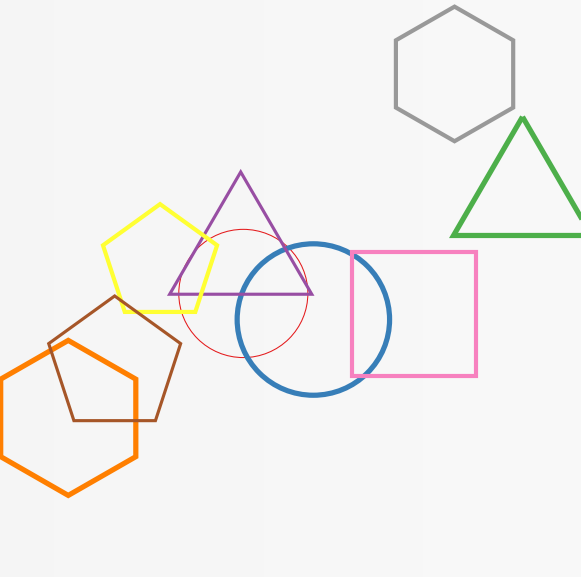[{"shape": "circle", "thickness": 0.5, "radius": 0.56, "center": [0.419, 0.491]}, {"shape": "circle", "thickness": 2.5, "radius": 0.66, "center": [0.539, 0.446]}, {"shape": "triangle", "thickness": 2.5, "radius": 0.69, "center": [0.899, 0.66]}, {"shape": "triangle", "thickness": 1.5, "radius": 0.71, "center": [0.414, 0.56]}, {"shape": "hexagon", "thickness": 2.5, "radius": 0.67, "center": [0.117, 0.275]}, {"shape": "pentagon", "thickness": 2, "radius": 0.52, "center": [0.275, 0.542]}, {"shape": "pentagon", "thickness": 1.5, "radius": 0.6, "center": [0.197, 0.367]}, {"shape": "square", "thickness": 2, "radius": 0.54, "center": [0.712, 0.455]}, {"shape": "hexagon", "thickness": 2, "radius": 0.58, "center": [0.782, 0.871]}]